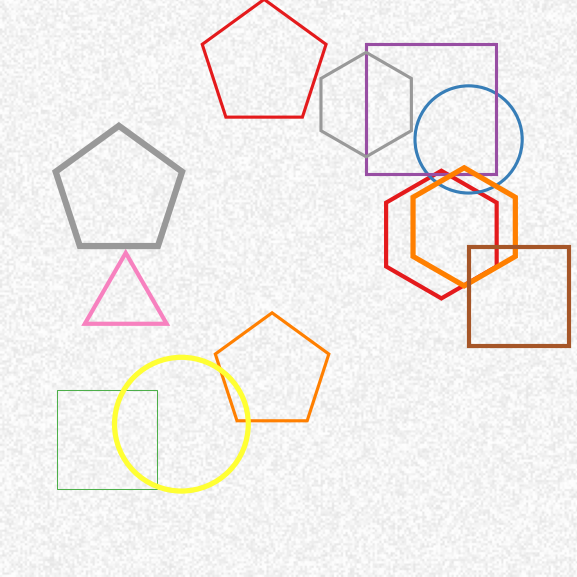[{"shape": "pentagon", "thickness": 1.5, "radius": 0.56, "center": [0.457, 0.888]}, {"shape": "hexagon", "thickness": 2, "radius": 0.55, "center": [0.764, 0.593]}, {"shape": "circle", "thickness": 1.5, "radius": 0.46, "center": [0.811, 0.758]}, {"shape": "square", "thickness": 0.5, "radius": 0.43, "center": [0.185, 0.237]}, {"shape": "square", "thickness": 1.5, "radius": 0.56, "center": [0.746, 0.811]}, {"shape": "hexagon", "thickness": 2.5, "radius": 0.51, "center": [0.804, 0.606]}, {"shape": "pentagon", "thickness": 1.5, "radius": 0.52, "center": [0.471, 0.354]}, {"shape": "circle", "thickness": 2.5, "radius": 0.58, "center": [0.314, 0.265]}, {"shape": "square", "thickness": 2, "radius": 0.43, "center": [0.899, 0.486]}, {"shape": "triangle", "thickness": 2, "radius": 0.41, "center": [0.218, 0.479]}, {"shape": "pentagon", "thickness": 3, "radius": 0.58, "center": [0.206, 0.666]}, {"shape": "hexagon", "thickness": 1.5, "radius": 0.45, "center": [0.634, 0.818]}]